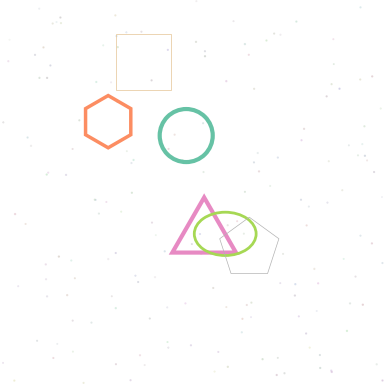[{"shape": "circle", "thickness": 3, "radius": 0.34, "center": [0.484, 0.648]}, {"shape": "hexagon", "thickness": 2.5, "radius": 0.34, "center": [0.281, 0.684]}, {"shape": "triangle", "thickness": 3, "radius": 0.48, "center": [0.53, 0.392]}, {"shape": "oval", "thickness": 2, "radius": 0.4, "center": [0.585, 0.393]}, {"shape": "square", "thickness": 0.5, "radius": 0.36, "center": [0.373, 0.838]}, {"shape": "pentagon", "thickness": 0.5, "radius": 0.4, "center": [0.648, 0.355]}]